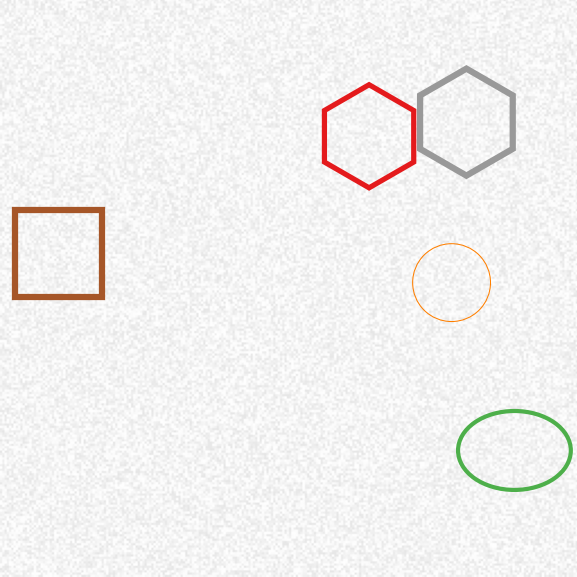[{"shape": "hexagon", "thickness": 2.5, "radius": 0.45, "center": [0.639, 0.763]}, {"shape": "oval", "thickness": 2, "radius": 0.49, "center": [0.891, 0.219]}, {"shape": "circle", "thickness": 0.5, "radius": 0.34, "center": [0.782, 0.51]}, {"shape": "square", "thickness": 3, "radius": 0.38, "center": [0.101, 0.56]}, {"shape": "hexagon", "thickness": 3, "radius": 0.46, "center": [0.808, 0.788]}]